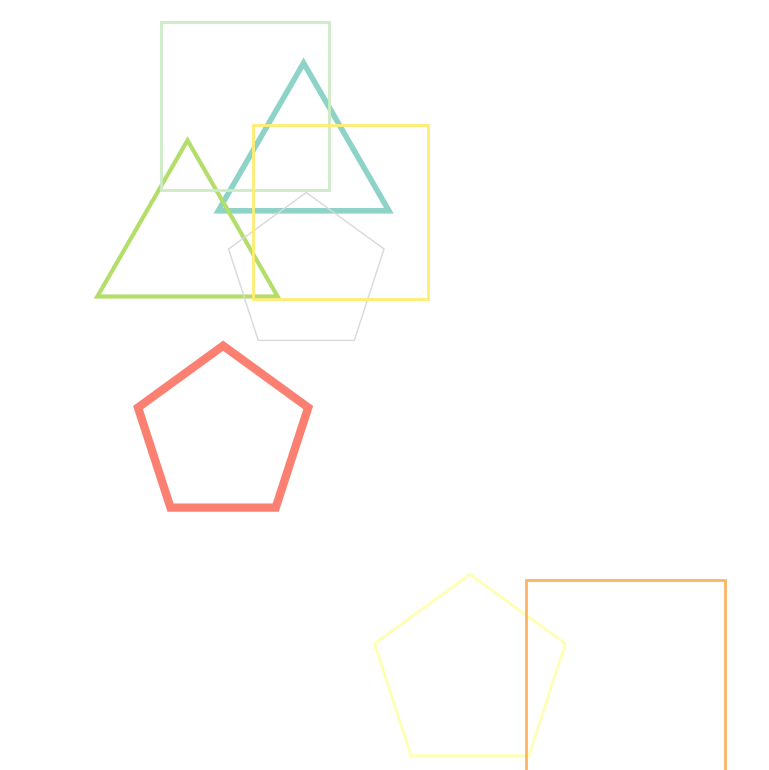[{"shape": "triangle", "thickness": 2, "radius": 0.64, "center": [0.394, 0.79]}, {"shape": "pentagon", "thickness": 1, "radius": 0.65, "center": [0.61, 0.124]}, {"shape": "pentagon", "thickness": 3, "radius": 0.58, "center": [0.29, 0.435]}, {"shape": "square", "thickness": 1, "radius": 0.65, "center": [0.812, 0.117]}, {"shape": "triangle", "thickness": 1.5, "radius": 0.68, "center": [0.244, 0.683]}, {"shape": "pentagon", "thickness": 0.5, "radius": 0.53, "center": [0.398, 0.644]}, {"shape": "square", "thickness": 1, "radius": 0.55, "center": [0.319, 0.863]}, {"shape": "square", "thickness": 1, "radius": 0.57, "center": [0.442, 0.725]}]